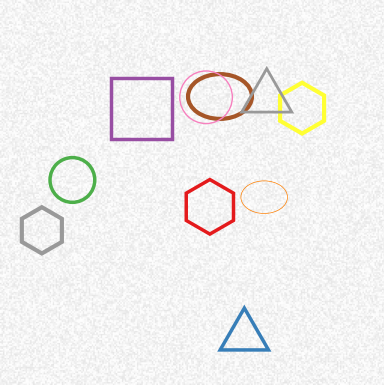[{"shape": "hexagon", "thickness": 2.5, "radius": 0.35, "center": [0.545, 0.463]}, {"shape": "triangle", "thickness": 2.5, "radius": 0.36, "center": [0.635, 0.127]}, {"shape": "circle", "thickness": 2.5, "radius": 0.29, "center": [0.188, 0.533]}, {"shape": "square", "thickness": 2.5, "radius": 0.4, "center": [0.367, 0.718]}, {"shape": "oval", "thickness": 0.5, "radius": 0.3, "center": [0.686, 0.488]}, {"shape": "hexagon", "thickness": 3, "radius": 0.33, "center": [0.785, 0.719]}, {"shape": "oval", "thickness": 3, "radius": 0.42, "center": [0.571, 0.749]}, {"shape": "circle", "thickness": 1, "radius": 0.34, "center": [0.535, 0.747]}, {"shape": "triangle", "thickness": 2, "radius": 0.38, "center": [0.693, 0.746]}, {"shape": "hexagon", "thickness": 3, "radius": 0.3, "center": [0.109, 0.402]}]